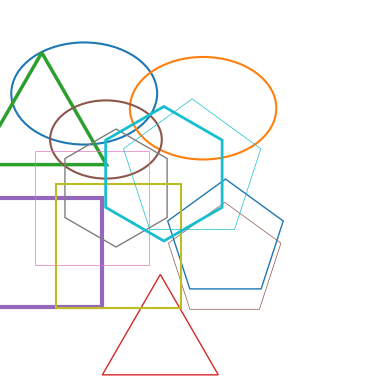[{"shape": "pentagon", "thickness": 1, "radius": 0.79, "center": [0.586, 0.377]}, {"shape": "oval", "thickness": 1.5, "radius": 0.95, "center": [0.219, 0.757]}, {"shape": "oval", "thickness": 1.5, "radius": 0.95, "center": [0.528, 0.719]}, {"shape": "triangle", "thickness": 2.5, "radius": 0.97, "center": [0.109, 0.669]}, {"shape": "triangle", "thickness": 1, "radius": 0.87, "center": [0.416, 0.113]}, {"shape": "square", "thickness": 3, "radius": 0.71, "center": [0.123, 0.343]}, {"shape": "pentagon", "thickness": 0.5, "radius": 0.77, "center": [0.584, 0.321]}, {"shape": "oval", "thickness": 1.5, "radius": 0.73, "center": [0.275, 0.638]}, {"shape": "square", "thickness": 0.5, "radius": 0.74, "center": [0.24, 0.459]}, {"shape": "hexagon", "thickness": 1, "radius": 0.77, "center": [0.301, 0.512]}, {"shape": "square", "thickness": 1.5, "radius": 0.81, "center": [0.307, 0.361]}, {"shape": "hexagon", "thickness": 2, "radius": 0.87, "center": [0.426, 0.549]}, {"shape": "pentagon", "thickness": 0.5, "radius": 0.94, "center": [0.499, 0.556]}]